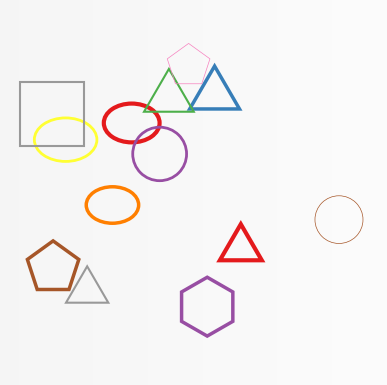[{"shape": "triangle", "thickness": 3, "radius": 0.31, "center": [0.621, 0.355]}, {"shape": "oval", "thickness": 3, "radius": 0.36, "center": [0.34, 0.681]}, {"shape": "triangle", "thickness": 2.5, "radius": 0.37, "center": [0.554, 0.754]}, {"shape": "triangle", "thickness": 1.5, "radius": 0.37, "center": [0.436, 0.747]}, {"shape": "hexagon", "thickness": 2.5, "radius": 0.38, "center": [0.535, 0.203]}, {"shape": "circle", "thickness": 2, "radius": 0.35, "center": [0.412, 0.6]}, {"shape": "oval", "thickness": 2.5, "radius": 0.34, "center": [0.29, 0.468]}, {"shape": "oval", "thickness": 2, "radius": 0.4, "center": [0.169, 0.637]}, {"shape": "circle", "thickness": 0.5, "radius": 0.31, "center": [0.875, 0.43]}, {"shape": "pentagon", "thickness": 2.5, "radius": 0.35, "center": [0.137, 0.305]}, {"shape": "pentagon", "thickness": 0.5, "radius": 0.29, "center": [0.487, 0.829]}, {"shape": "triangle", "thickness": 1.5, "radius": 0.31, "center": [0.225, 0.245]}, {"shape": "square", "thickness": 1.5, "radius": 0.41, "center": [0.134, 0.704]}]